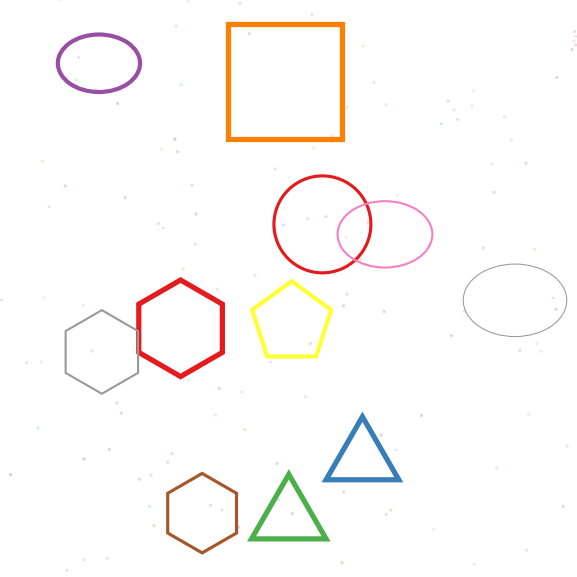[{"shape": "hexagon", "thickness": 2.5, "radius": 0.42, "center": [0.313, 0.431]}, {"shape": "circle", "thickness": 1.5, "radius": 0.42, "center": [0.558, 0.611]}, {"shape": "triangle", "thickness": 2.5, "radius": 0.36, "center": [0.628, 0.205]}, {"shape": "triangle", "thickness": 2.5, "radius": 0.37, "center": [0.5, 0.103]}, {"shape": "oval", "thickness": 2, "radius": 0.36, "center": [0.171, 0.89]}, {"shape": "square", "thickness": 2.5, "radius": 0.49, "center": [0.493, 0.858]}, {"shape": "pentagon", "thickness": 2, "radius": 0.36, "center": [0.505, 0.44]}, {"shape": "hexagon", "thickness": 1.5, "radius": 0.34, "center": [0.35, 0.111]}, {"shape": "oval", "thickness": 1, "radius": 0.41, "center": [0.667, 0.593]}, {"shape": "oval", "thickness": 0.5, "radius": 0.45, "center": [0.892, 0.479]}, {"shape": "hexagon", "thickness": 1, "radius": 0.36, "center": [0.176, 0.39]}]